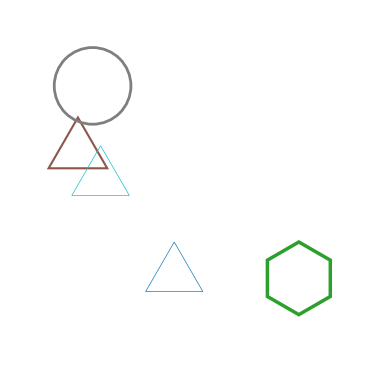[{"shape": "triangle", "thickness": 0.5, "radius": 0.43, "center": [0.453, 0.285]}, {"shape": "hexagon", "thickness": 2.5, "radius": 0.47, "center": [0.776, 0.277]}, {"shape": "triangle", "thickness": 1.5, "radius": 0.44, "center": [0.202, 0.607]}, {"shape": "circle", "thickness": 2, "radius": 0.5, "center": [0.24, 0.777]}, {"shape": "triangle", "thickness": 0.5, "radius": 0.43, "center": [0.261, 0.535]}]